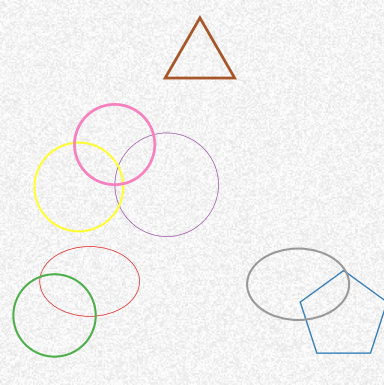[{"shape": "oval", "thickness": 0.5, "radius": 0.65, "center": [0.233, 0.269]}, {"shape": "pentagon", "thickness": 1, "radius": 0.59, "center": [0.893, 0.179]}, {"shape": "circle", "thickness": 1.5, "radius": 0.53, "center": [0.142, 0.181]}, {"shape": "circle", "thickness": 0.5, "radius": 0.67, "center": [0.433, 0.52]}, {"shape": "circle", "thickness": 1.5, "radius": 0.58, "center": [0.205, 0.514]}, {"shape": "triangle", "thickness": 2, "radius": 0.52, "center": [0.519, 0.849]}, {"shape": "circle", "thickness": 2, "radius": 0.52, "center": [0.298, 0.625]}, {"shape": "oval", "thickness": 1.5, "radius": 0.66, "center": [0.774, 0.262]}]